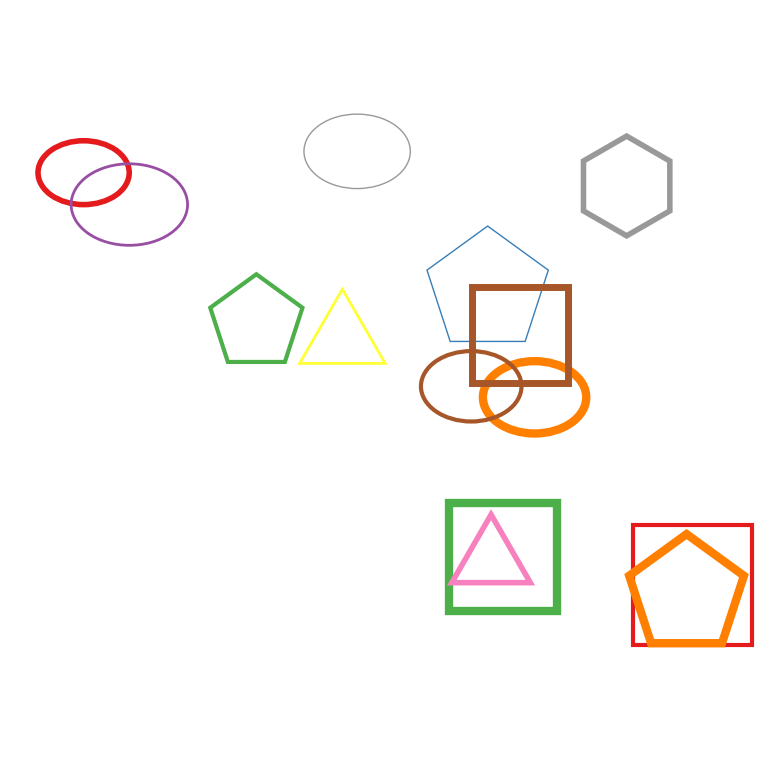[{"shape": "oval", "thickness": 2, "radius": 0.3, "center": [0.109, 0.776]}, {"shape": "square", "thickness": 1.5, "radius": 0.39, "center": [0.9, 0.24]}, {"shape": "pentagon", "thickness": 0.5, "radius": 0.41, "center": [0.633, 0.624]}, {"shape": "pentagon", "thickness": 1.5, "radius": 0.31, "center": [0.333, 0.581]}, {"shape": "square", "thickness": 3, "radius": 0.35, "center": [0.653, 0.277]}, {"shape": "oval", "thickness": 1, "radius": 0.38, "center": [0.168, 0.734]}, {"shape": "pentagon", "thickness": 3, "radius": 0.39, "center": [0.892, 0.228]}, {"shape": "oval", "thickness": 3, "radius": 0.34, "center": [0.694, 0.484]}, {"shape": "triangle", "thickness": 1, "radius": 0.32, "center": [0.445, 0.56]}, {"shape": "oval", "thickness": 1.5, "radius": 0.33, "center": [0.612, 0.498]}, {"shape": "square", "thickness": 2.5, "radius": 0.31, "center": [0.675, 0.565]}, {"shape": "triangle", "thickness": 2, "radius": 0.29, "center": [0.638, 0.273]}, {"shape": "oval", "thickness": 0.5, "radius": 0.35, "center": [0.464, 0.803]}, {"shape": "hexagon", "thickness": 2, "radius": 0.32, "center": [0.814, 0.758]}]